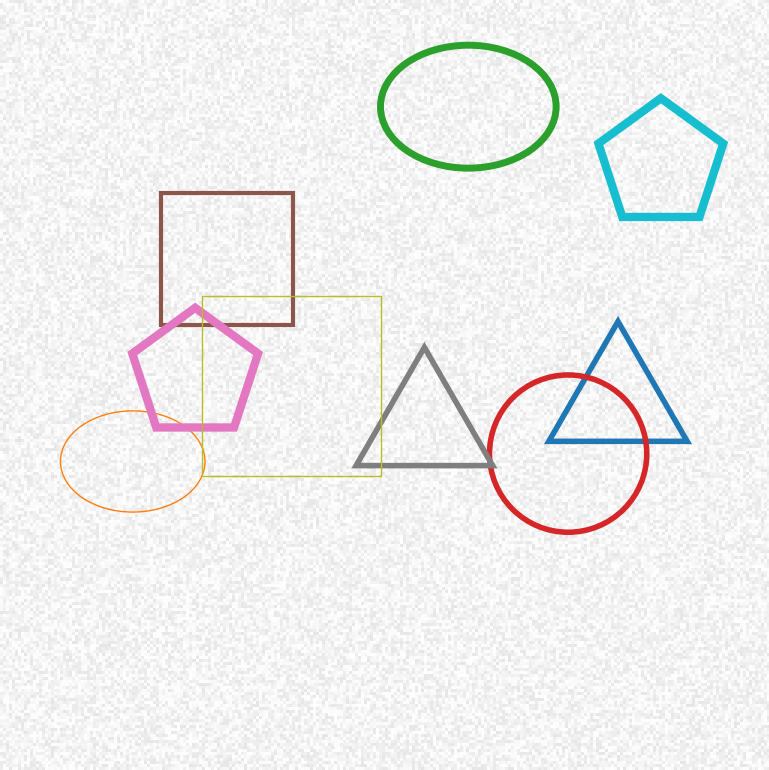[{"shape": "triangle", "thickness": 2, "radius": 0.52, "center": [0.803, 0.479]}, {"shape": "oval", "thickness": 0.5, "radius": 0.47, "center": [0.172, 0.401]}, {"shape": "oval", "thickness": 2.5, "radius": 0.57, "center": [0.608, 0.861]}, {"shape": "circle", "thickness": 2, "radius": 0.51, "center": [0.738, 0.411]}, {"shape": "square", "thickness": 1.5, "radius": 0.43, "center": [0.295, 0.663]}, {"shape": "pentagon", "thickness": 3, "radius": 0.43, "center": [0.253, 0.514]}, {"shape": "triangle", "thickness": 2, "radius": 0.51, "center": [0.551, 0.447]}, {"shape": "square", "thickness": 0.5, "radius": 0.58, "center": [0.379, 0.499]}, {"shape": "pentagon", "thickness": 3, "radius": 0.43, "center": [0.858, 0.787]}]